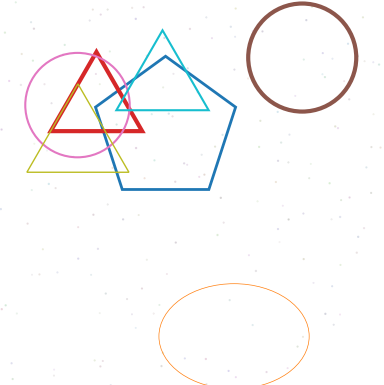[{"shape": "pentagon", "thickness": 2, "radius": 0.96, "center": [0.43, 0.663]}, {"shape": "oval", "thickness": 0.5, "radius": 0.98, "center": [0.608, 0.127]}, {"shape": "triangle", "thickness": 3, "radius": 0.69, "center": [0.251, 0.728]}, {"shape": "circle", "thickness": 3, "radius": 0.7, "center": [0.785, 0.851]}, {"shape": "circle", "thickness": 1.5, "radius": 0.68, "center": [0.201, 0.727]}, {"shape": "triangle", "thickness": 1, "radius": 0.77, "center": [0.202, 0.629]}, {"shape": "triangle", "thickness": 1.5, "radius": 0.69, "center": [0.422, 0.783]}]